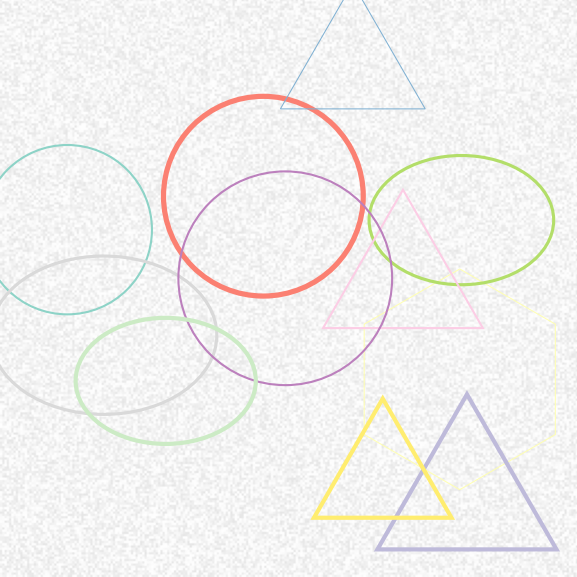[{"shape": "circle", "thickness": 1, "radius": 0.73, "center": [0.116, 0.601]}, {"shape": "hexagon", "thickness": 0.5, "radius": 0.96, "center": [0.796, 0.342]}, {"shape": "triangle", "thickness": 2, "radius": 0.9, "center": [0.809, 0.137]}, {"shape": "circle", "thickness": 2.5, "radius": 0.86, "center": [0.456, 0.659]}, {"shape": "triangle", "thickness": 0.5, "radius": 0.72, "center": [0.611, 0.883]}, {"shape": "oval", "thickness": 1.5, "radius": 0.8, "center": [0.799, 0.618]}, {"shape": "triangle", "thickness": 1, "radius": 0.8, "center": [0.698, 0.511]}, {"shape": "oval", "thickness": 1.5, "radius": 0.98, "center": [0.18, 0.419]}, {"shape": "circle", "thickness": 1, "radius": 0.93, "center": [0.494, 0.517]}, {"shape": "oval", "thickness": 2, "radius": 0.78, "center": [0.287, 0.34]}, {"shape": "triangle", "thickness": 2, "radius": 0.69, "center": [0.663, 0.171]}]